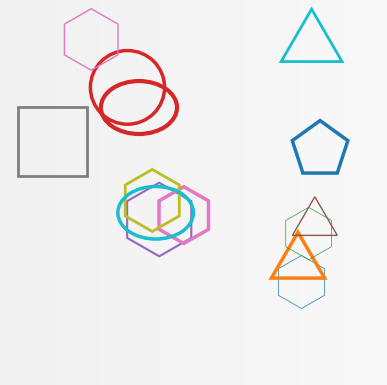[{"shape": "pentagon", "thickness": 2.5, "radius": 0.38, "center": [0.826, 0.611]}, {"shape": "hexagon", "thickness": 0.5, "radius": 0.34, "center": [0.778, 0.268]}, {"shape": "triangle", "thickness": 2.5, "radius": 0.4, "center": [0.769, 0.317]}, {"shape": "hexagon", "thickness": 0.5, "radius": 0.34, "center": [0.796, 0.393]}, {"shape": "circle", "thickness": 2.5, "radius": 0.48, "center": [0.329, 0.773]}, {"shape": "oval", "thickness": 3, "radius": 0.49, "center": [0.359, 0.721]}, {"shape": "hexagon", "thickness": 1.5, "radius": 0.48, "center": [0.411, 0.43]}, {"shape": "triangle", "thickness": 1, "radius": 0.33, "center": [0.812, 0.422]}, {"shape": "hexagon", "thickness": 2.5, "radius": 0.37, "center": [0.474, 0.441]}, {"shape": "hexagon", "thickness": 1, "radius": 0.4, "center": [0.235, 0.897]}, {"shape": "square", "thickness": 2, "radius": 0.45, "center": [0.135, 0.632]}, {"shape": "hexagon", "thickness": 2, "radius": 0.4, "center": [0.393, 0.479]}, {"shape": "triangle", "thickness": 2, "radius": 0.45, "center": [0.804, 0.885]}, {"shape": "oval", "thickness": 2.5, "radius": 0.49, "center": [0.402, 0.447]}]